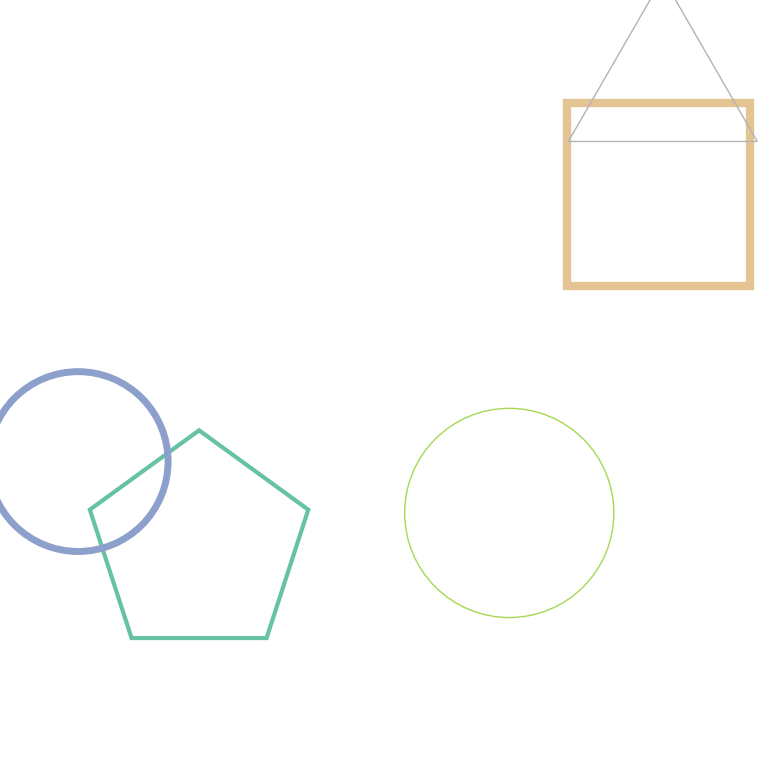[{"shape": "pentagon", "thickness": 1.5, "radius": 0.75, "center": [0.259, 0.292]}, {"shape": "circle", "thickness": 2.5, "radius": 0.58, "center": [0.102, 0.401]}, {"shape": "circle", "thickness": 0.5, "radius": 0.68, "center": [0.661, 0.334]}, {"shape": "square", "thickness": 3, "radius": 0.59, "center": [0.855, 0.747]}, {"shape": "triangle", "thickness": 0.5, "radius": 0.71, "center": [0.861, 0.887]}]